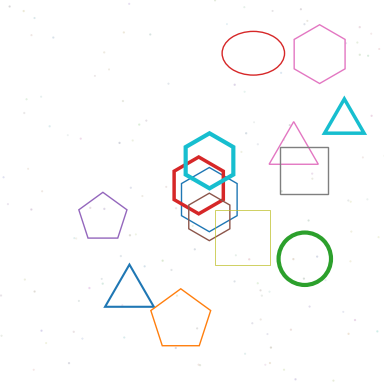[{"shape": "hexagon", "thickness": 1, "radius": 0.42, "center": [0.544, 0.482]}, {"shape": "triangle", "thickness": 1.5, "radius": 0.37, "center": [0.336, 0.24]}, {"shape": "pentagon", "thickness": 1, "radius": 0.41, "center": [0.47, 0.168]}, {"shape": "circle", "thickness": 3, "radius": 0.34, "center": [0.792, 0.328]}, {"shape": "hexagon", "thickness": 2.5, "radius": 0.37, "center": [0.516, 0.518]}, {"shape": "oval", "thickness": 1, "radius": 0.41, "center": [0.658, 0.862]}, {"shape": "pentagon", "thickness": 1, "radius": 0.33, "center": [0.267, 0.435]}, {"shape": "hexagon", "thickness": 1, "radius": 0.31, "center": [0.544, 0.437]}, {"shape": "triangle", "thickness": 1, "radius": 0.37, "center": [0.763, 0.61]}, {"shape": "hexagon", "thickness": 1, "radius": 0.38, "center": [0.83, 0.859]}, {"shape": "square", "thickness": 1, "radius": 0.31, "center": [0.789, 0.558]}, {"shape": "square", "thickness": 0.5, "radius": 0.36, "center": [0.63, 0.384]}, {"shape": "triangle", "thickness": 2.5, "radius": 0.3, "center": [0.894, 0.684]}, {"shape": "hexagon", "thickness": 3, "radius": 0.36, "center": [0.544, 0.582]}]